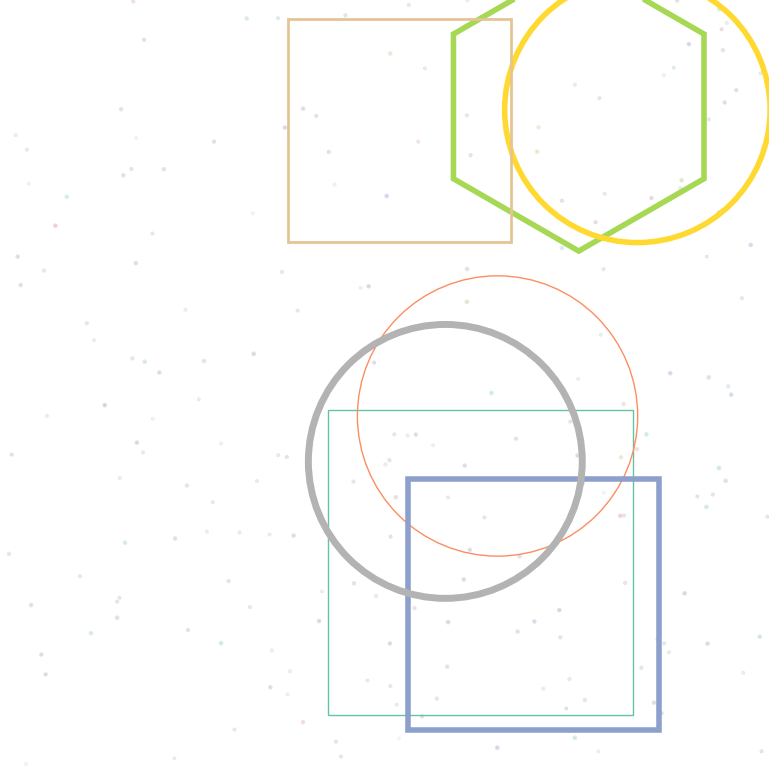[{"shape": "square", "thickness": 0.5, "radius": 0.99, "center": [0.624, 0.27]}, {"shape": "circle", "thickness": 0.5, "radius": 0.91, "center": [0.646, 0.46]}, {"shape": "square", "thickness": 2, "radius": 0.82, "center": [0.693, 0.215]}, {"shape": "hexagon", "thickness": 2, "radius": 0.94, "center": [0.752, 0.862]}, {"shape": "circle", "thickness": 2, "radius": 0.86, "center": [0.828, 0.857]}, {"shape": "square", "thickness": 1, "radius": 0.72, "center": [0.519, 0.83]}, {"shape": "circle", "thickness": 2.5, "radius": 0.89, "center": [0.578, 0.401]}]